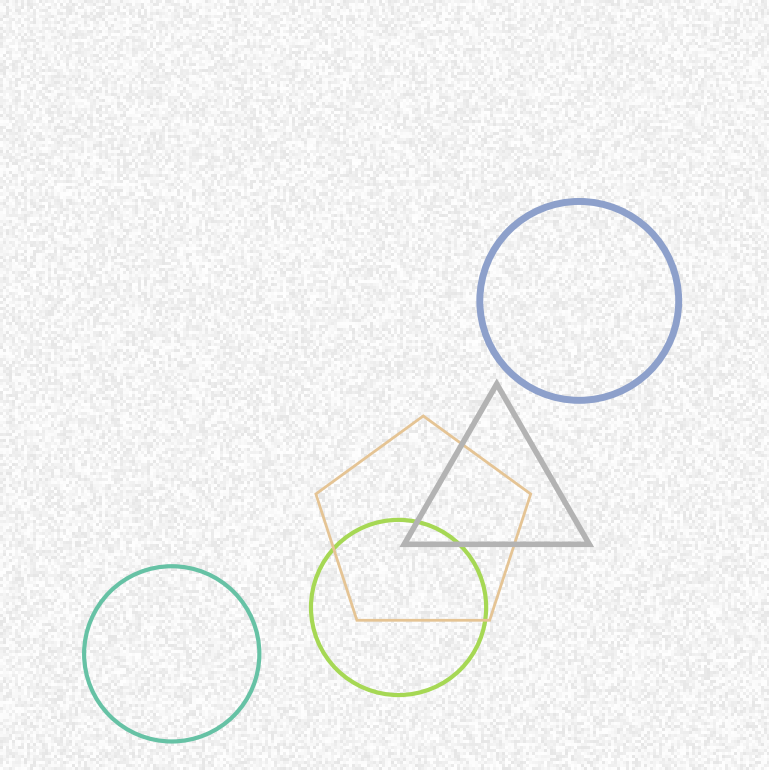[{"shape": "circle", "thickness": 1.5, "radius": 0.57, "center": [0.223, 0.151]}, {"shape": "circle", "thickness": 2.5, "radius": 0.65, "center": [0.752, 0.609]}, {"shape": "circle", "thickness": 1.5, "radius": 0.57, "center": [0.518, 0.211]}, {"shape": "pentagon", "thickness": 1, "radius": 0.73, "center": [0.55, 0.313]}, {"shape": "triangle", "thickness": 2, "radius": 0.69, "center": [0.645, 0.363]}]